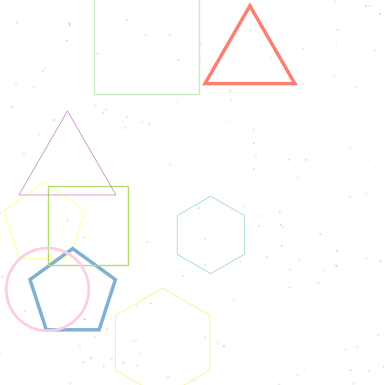[{"shape": "hexagon", "thickness": 0.5, "radius": 0.5, "center": [0.548, 0.39]}, {"shape": "pentagon", "thickness": 1, "radius": 0.55, "center": [0.116, 0.418]}, {"shape": "triangle", "thickness": 2.5, "radius": 0.67, "center": [0.649, 0.85]}, {"shape": "pentagon", "thickness": 2.5, "radius": 0.58, "center": [0.189, 0.238]}, {"shape": "square", "thickness": 1, "radius": 0.52, "center": [0.229, 0.415]}, {"shape": "circle", "thickness": 2, "radius": 0.54, "center": [0.124, 0.248]}, {"shape": "triangle", "thickness": 0.5, "radius": 0.73, "center": [0.175, 0.566]}, {"shape": "square", "thickness": 1, "radius": 0.68, "center": [0.381, 0.892]}, {"shape": "hexagon", "thickness": 0.5, "radius": 0.71, "center": [0.422, 0.11]}]